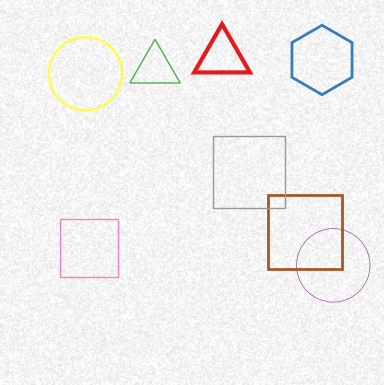[{"shape": "triangle", "thickness": 3, "radius": 0.42, "center": [0.577, 0.854]}, {"shape": "hexagon", "thickness": 2, "radius": 0.45, "center": [0.836, 0.844]}, {"shape": "triangle", "thickness": 1, "radius": 0.38, "center": [0.403, 0.822]}, {"shape": "circle", "thickness": 0.5, "radius": 0.48, "center": [0.866, 0.311]}, {"shape": "circle", "thickness": 1.5, "radius": 0.48, "center": [0.222, 0.808]}, {"shape": "square", "thickness": 2, "radius": 0.48, "center": [0.792, 0.398]}, {"shape": "square", "thickness": 1, "radius": 0.37, "center": [0.231, 0.356]}, {"shape": "square", "thickness": 1, "radius": 0.47, "center": [0.648, 0.554]}]